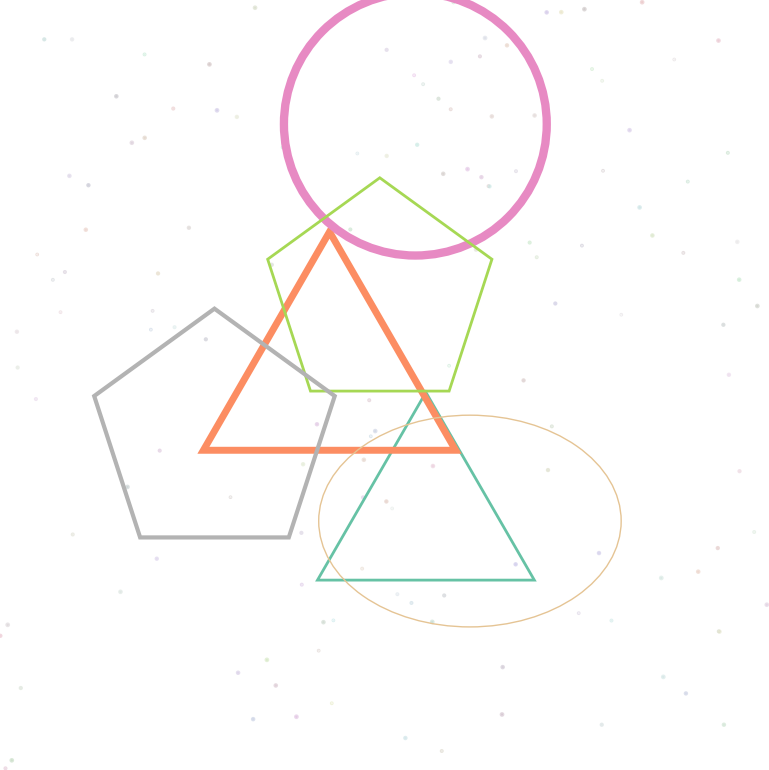[{"shape": "triangle", "thickness": 1, "radius": 0.81, "center": [0.553, 0.328]}, {"shape": "triangle", "thickness": 2.5, "radius": 0.95, "center": [0.428, 0.51]}, {"shape": "circle", "thickness": 3, "radius": 0.85, "center": [0.539, 0.839]}, {"shape": "pentagon", "thickness": 1, "radius": 0.77, "center": [0.493, 0.616]}, {"shape": "oval", "thickness": 0.5, "radius": 0.98, "center": [0.61, 0.323]}, {"shape": "pentagon", "thickness": 1.5, "radius": 0.82, "center": [0.279, 0.435]}]